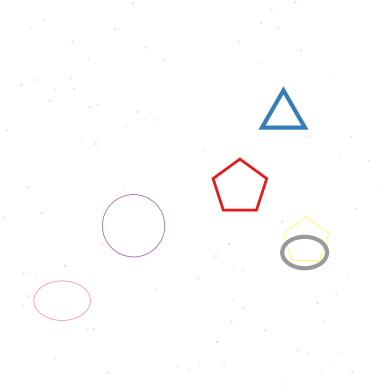[{"shape": "pentagon", "thickness": 2, "radius": 0.37, "center": [0.623, 0.513]}, {"shape": "triangle", "thickness": 3, "radius": 0.32, "center": [0.736, 0.701]}, {"shape": "circle", "thickness": 0.5, "radius": 0.41, "center": [0.347, 0.414]}, {"shape": "pentagon", "thickness": 0.5, "radius": 0.31, "center": [0.795, 0.374]}, {"shape": "oval", "thickness": 0.5, "radius": 0.37, "center": [0.162, 0.219]}, {"shape": "oval", "thickness": 3, "radius": 0.29, "center": [0.791, 0.344]}]